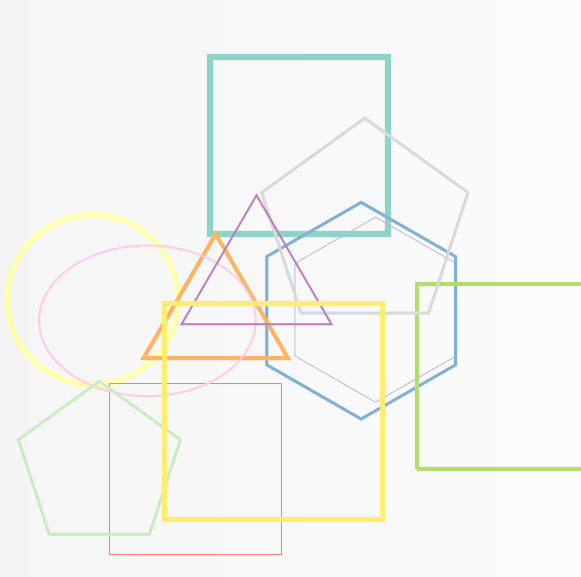[{"shape": "square", "thickness": 3, "radius": 0.77, "center": [0.515, 0.748]}, {"shape": "circle", "thickness": 3, "radius": 0.73, "center": [0.16, 0.48]}, {"shape": "hexagon", "thickness": 0.5, "radius": 0.8, "center": [0.646, 0.463]}, {"shape": "square", "thickness": 0.5, "radius": 0.74, "center": [0.336, 0.188]}, {"shape": "hexagon", "thickness": 1.5, "radius": 0.94, "center": [0.621, 0.461]}, {"shape": "triangle", "thickness": 2, "radius": 0.72, "center": [0.371, 0.451]}, {"shape": "square", "thickness": 2, "radius": 0.8, "center": [0.877, 0.347]}, {"shape": "oval", "thickness": 1, "radius": 0.93, "center": [0.254, 0.444]}, {"shape": "pentagon", "thickness": 1.5, "radius": 0.93, "center": [0.628, 0.608]}, {"shape": "triangle", "thickness": 1, "radius": 0.74, "center": [0.441, 0.512]}, {"shape": "pentagon", "thickness": 1.5, "radius": 0.73, "center": [0.171, 0.192]}, {"shape": "square", "thickness": 2.5, "radius": 0.94, "center": [0.469, 0.287]}]